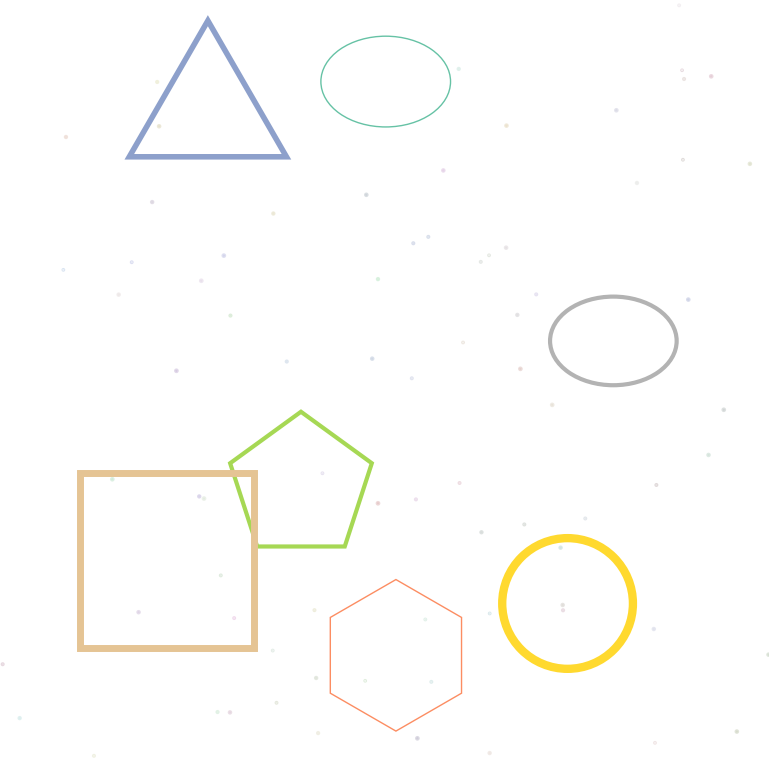[{"shape": "oval", "thickness": 0.5, "radius": 0.42, "center": [0.501, 0.894]}, {"shape": "hexagon", "thickness": 0.5, "radius": 0.49, "center": [0.514, 0.149]}, {"shape": "triangle", "thickness": 2, "radius": 0.59, "center": [0.27, 0.855]}, {"shape": "pentagon", "thickness": 1.5, "radius": 0.48, "center": [0.391, 0.369]}, {"shape": "circle", "thickness": 3, "radius": 0.42, "center": [0.737, 0.216]}, {"shape": "square", "thickness": 2.5, "radius": 0.57, "center": [0.217, 0.272]}, {"shape": "oval", "thickness": 1.5, "radius": 0.41, "center": [0.797, 0.557]}]